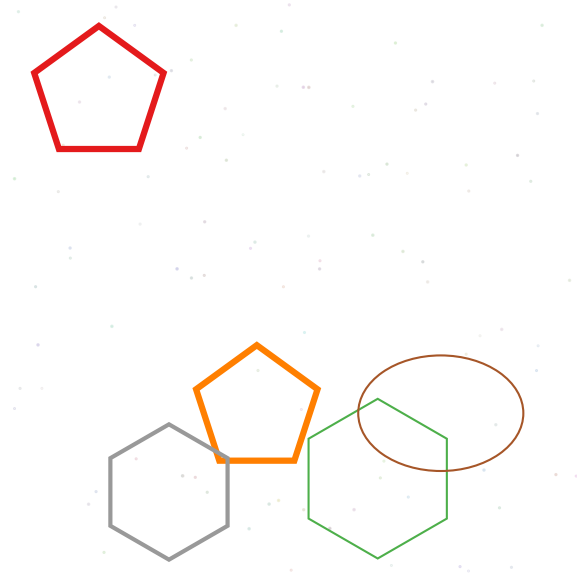[{"shape": "pentagon", "thickness": 3, "radius": 0.59, "center": [0.171, 0.836]}, {"shape": "hexagon", "thickness": 1, "radius": 0.69, "center": [0.654, 0.17]}, {"shape": "pentagon", "thickness": 3, "radius": 0.55, "center": [0.445, 0.291]}, {"shape": "oval", "thickness": 1, "radius": 0.71, "center": [0.763, 0.284]}, {"shape": "hexagon", "thickness": 2, "radius": 0.59, "center": [0.293, 0.147]}]